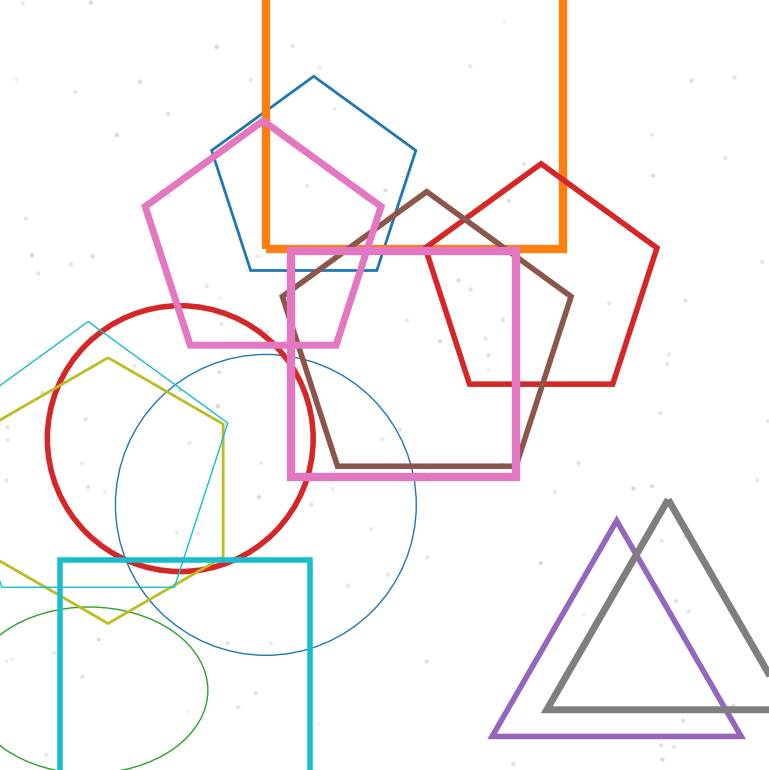[{"shape": "pentagon", "thickness": 1, "radius": 0.7, "center": [0.407, 0.762]}, {"shape": "circle", "thickness": 0.5, "radius": 0.98, "center": [0.345, 0.344]}, {"shape": "square", "thickness": 3, "radius": 0.96, "center": [0.538, 0.87]}, {"shape": "oval", "thickness": 0.5, "radius": 0.77, "center": [0.115, 0.104]}, {"shape": "pentagon", "thickness": 2, "radius": 0.79, "center": [0.703, 0.629]}, {"shape": "circle", "thickness": 2, "radius": 0.86, "center": [0.234, 0.43]}, {"shape": "triangle", "thickness": 2, "radius": 0.93, "center": [0.801, 0.137]}, {"shape": "pentagon", "thickness": 2, "radius": 0.99, "center": [0.554, 0.554]}, {"shape": "pentagon", "thickness": 2.5, "radius": 0.81, "center": [0.342, 0.682]}, {"shape": "square", "thickness": 3, "radius": 0.73, "center": [0.524, 0.528]}, {"shape": "triangle", "thickness": 2.5, "radius": 0.91, "center": [0.868, 0.169]}, {"shape": "hexagon", "thickness": 1, "radius": 0.86, "center": [0.14, 0.363]}, {"shape": "pentagon", "thickness": 0.5, "radius": 0.95, "center": [0.114, 0.392]}, {"shape": "square", "thickness": 2, "radius": 0.81, "center": [0.24, 0.111]}]